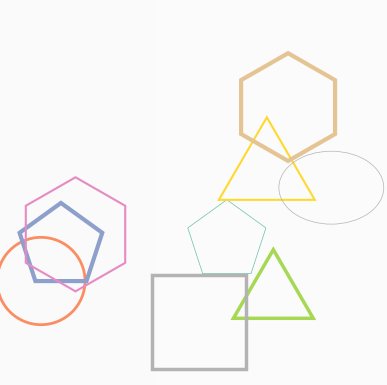[{"shape": "pentagon", "thickness": 0.5, "radius": 0.53, "center": [0.585, 0.375]}, {"shape": "circle", "thickness": 2, "radius": 0.57, "center": [0.106, 0.27]}, {"shape": "pentagon", "thickness": 3, "radius": 0.56, "center": [0.157, 0.361]}, {"shape": "hexagon", "thickness": 1.5, "radius": 0.74, "center": [0.195, 0.391]}, {"shape": "triangle", "thickness": 2.5, "radius": 0.59, "center": [0.705, 0.233]}, {"shape": "triangle", "thickness": 1.5, "radius": 0.71, "center": [0.689, 0.552]}, {"shape": "hexagon", "thickness": 3, "radius": 0.7, "center": [0.743, 0.722]}, {"shape": "oval", "thickness": 0.5, "radius": 0.68, "center": [0.855, 0.513]}, {"shape": "square", "thickness": 2.5, "radius": 0.61, "center": [0.513, 0.164]}]